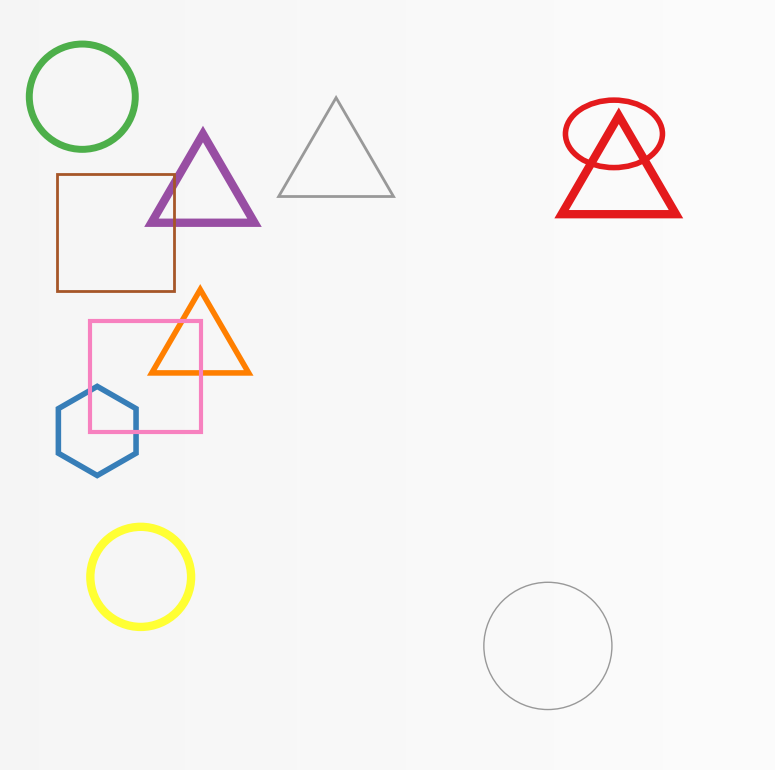[{"shape": "triangle", "thickness": 3, "radius": 0.43, "center": [0.798, 0.764]}, {"shape": "oval", "thickness": 2, "radius": 0.31, "center": [0.792, 0.826]}, {"shape": "hexagon", "thickness": 2, "radius": 0.29, "center": [0.125, 0.44]}, {"shape": "circle", "thickness": 2.5, "radius": 0.34, "center": [0.106, 0.874]}, {"shape": "triangle", "thickness": 3, "radius": 0.38, "center": [0.262, 0.749]}, {"shape": "triangle", "thickness": 2, "radius": 0.36, "center": [0.258, 0.552]}, {"shape": "circle", "thickness": 3, "radius": 0.33, "center": [0.182, 0.251]}, {"shape": "square", "thickness": 1, "radius": 0.38, "center": [0.149, 0.698]}, {"shape": "square", "thickness": 1.5, "radius": 0.36, "center": [0.188, 0.511]}, {"shape": "circle", "thickness": 0.5, "radius": 0.41, "center": [0.707, 0.161]}, {"shape": "triangle", "thickness": 1, "radius": 0.43, "center": [0.434, 0.788]}]